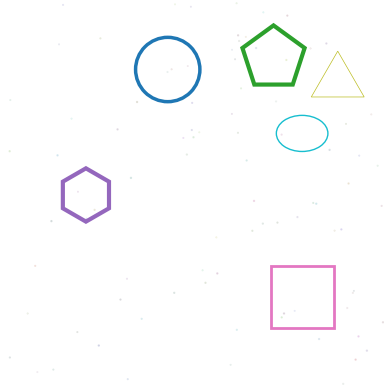[{"shape": "circle", "thickness": 2.5, "radius": 0.42, "center": [0.436, 0.819]}, {"shape": "pentagon", "thickness": 3, "radius": 0.42, "center": [0.71, 0.849]}, {"shape": "hexagon", "thickness": 3, "radius": 0.35, "center": [0.223, 0.494]}, {"shape": "square", "thickness": 2, "radius": 0.41, "center": [0.786, 0.229]}, {"shape": "triangle", "thickness": 0.5, "radius": 0.4, "center": [0.877, 0.788]}, {"shape": "oval", "thickness": 1, "radius": 0.33, "center": [0.785, 0.653]}]